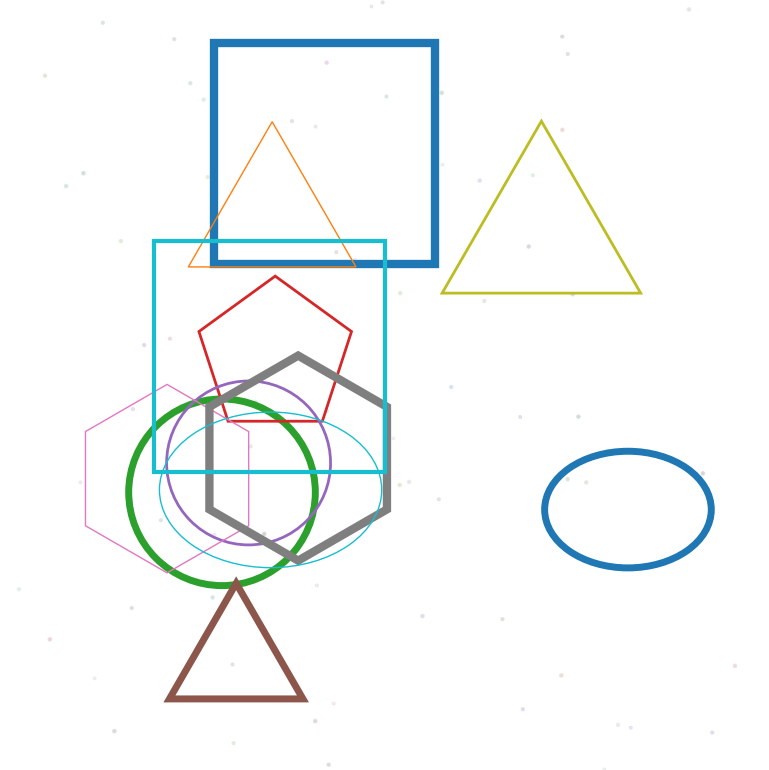[{"shape": "oval", "thickness": 2.5, "radius": 0.54, "center": [0.816, 0.338]}, {"shape": "square", "thickness": 3, "radius": 0.72, "center": [0.422, 0.801]}, {"shape": "triangle", "thickness": 0.5, "radius": 0.63, "center": [0.353, 0.716]}, {"shape": "circle", "thickness": 2.5, "radius": 0.61, "center": [0.288, 0.361]}, {"shape": "pentagon", "thickness": 1, "radius": 0.52, "center": [0.357, 0.537]}, {"shape": "circle", "thickness": 1, "radius": 0.53, "center": [0.323, 0.399]}, {"shape": "triangle", "thickness": 2.5, "radius": 0.5, "center": [0.307, 0.142]}, {"shape": "hexagon", "thickness": 0.5, "radius": 0.61, "center": [0.217, 0.378]}, {"shape": "hexagon", "thickness": 3, "radius": 0.67, "center": [0.387, 0.405]}, {"shape": "triangle", "thickness": 1, "radius": 0.74, "center": [0.703, 0.694]}, {"shape": "square", "thickness": 1.5, "radius": 0.75, "center": [0.35, 0.537]}, {"shape": "oval", "thickness": 0.5, "radius": 0.72, "center": [0.351, 0.364]}]